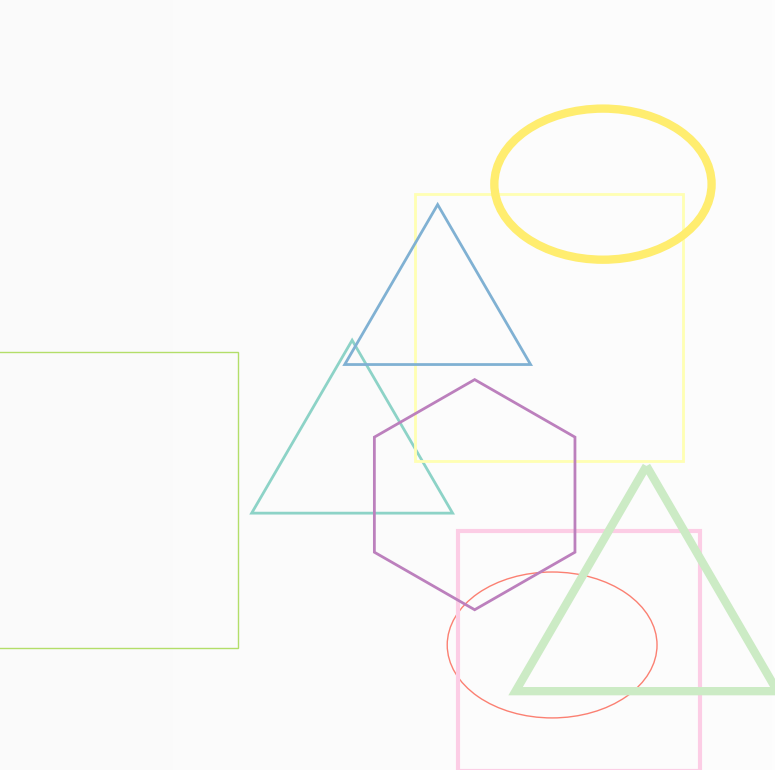[{"shape": "triangle", "thickness": 1, "radius": 0.75, "center": [0.454, 0.408]}, {"shape": "square", "thickness": 1, "radius": 0.86, "center": [0.709, 0.575]}, {"shape": "oval", "thickness": 0.5, "radius": 0.68, "center": [0.712, 0.162]}, {"shape": "triangle", "thickness": 1, "radius": 0.69, "center": [0.565, 0.596]}, {"shape": "square", "thickness": 0.5, "radius": 0.96, "center": [0.114, 0.35]}, {"shape": "square", "thickness": 1.5, "radius": 0.78, "center": [0.748, 0.155]}, {"shape": "hexagon", "thickness": 1, "radius": 0.75, "center": [0.612, 0.358]}, {"shape": "triangle", "thickness": 3, "radius": 0.97, "center": [0.834, 0.2]}, {"shape": "oval", "thickness": 3, "radius": 0.7, "center": [0.778, 0.761]}]